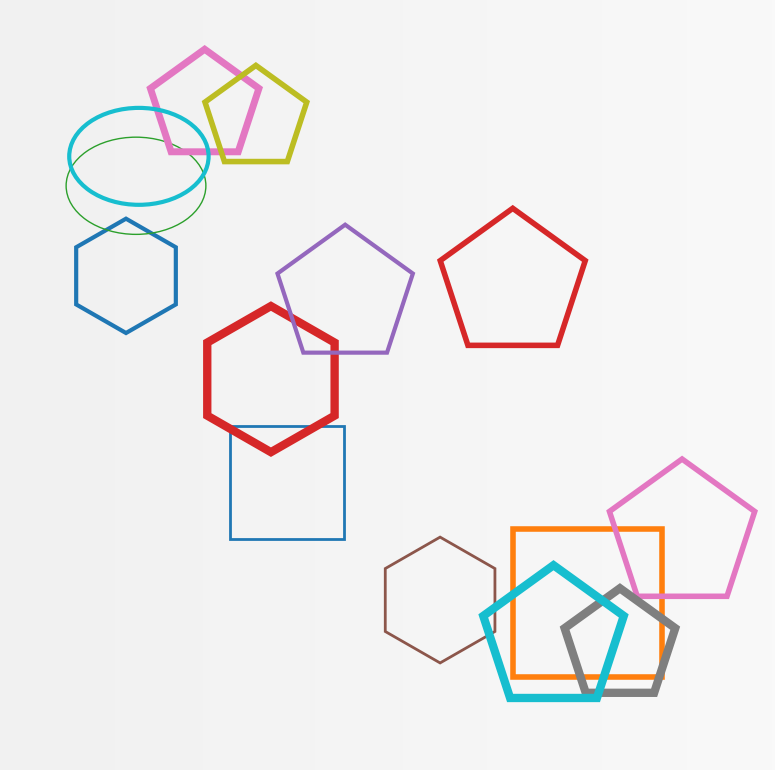[{"shape": "hexagon", "thickness": 1.5, "radius": 0.37, "center": [0.163, 0.642]}, {"shape": "square", "thickness": 1, "radius": 0.37, "center": [0.371, 0.373]}, {"shape": "square", "thickness": 2, "radius": 0.48, "center": [0.759, 0.217]}, {"shape": "oval", "thickness": 0.5, "radius": 0.45, "center": [0.175, 0.759]}, {"shape": "hexagon", "thickness": 3, "radius": 0.47, "center": [0.35, 0.508]}, {"shape": "pentagon", "thickness": 2, "radius": 0.49, "center": [0.662, 0.631]}, {"shape": "pentagon", "thickness": 1.5, "radius": 0.46, "center": [0.445, 0.616]}, {"shape": "hexagon", "thickness": 1, "radius": 0.41, "center": [0.568, 0.221]}, {"shape": "pentagon", "thickness": 2.5, "radius": 0.37, "center": [0.264, 0.862]}, {"shape": "pentagon", "thickness": 2, "radius": 0.49, "center": [0.88, 0.305]}, {"shape": "pentagon", "thickness": 3, "radius": 0.38, "center": [0.8, 0.161]}, {"shape": "pentagon", "thickness": 2, "radius": 0.35, "center": [0.33, 0.846]}, {"shape": "pentagon", "thickness": 3, "radius": 0.48, "center": [0.714, 0.171]}, {"shape": "oval", "thickness": 1.5, "radius": 0.45, "center": [0.179, 0.797]}]